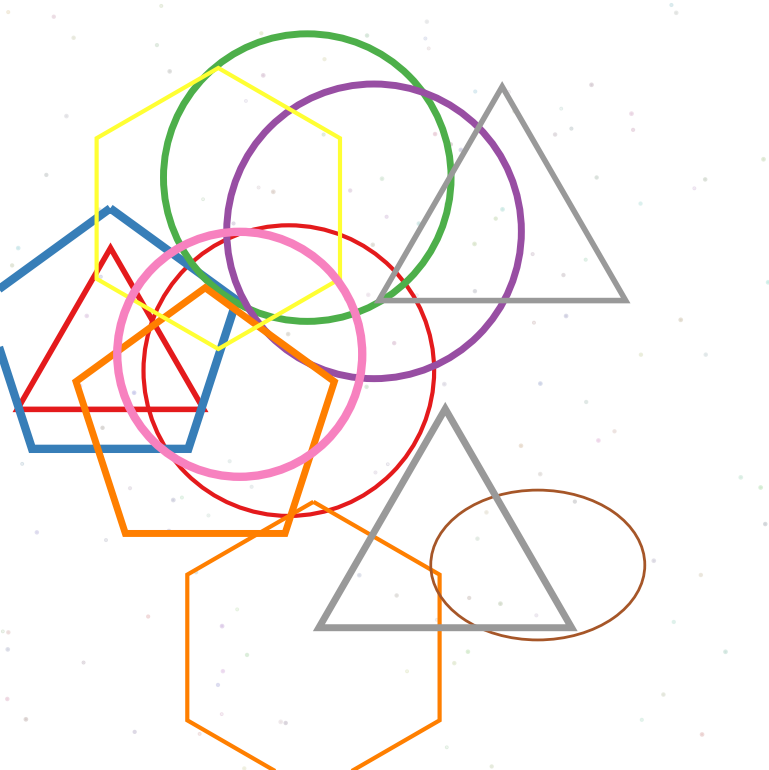[{"shape": "circle", "thickness": 1.5, "radius": 0.94, "center": [0.375, 0.519]}, {"shape": "triangle", "thickness": 2, "radius": 0.7, "center": [0.144, 0.538]}, {"shape": "pentagon", "thickness": 3, "radius": 0.86, "center": [0.143, 0.557]}, {"shape": "circle", "thickness": 2.5, "radius": 0.93, "center": [0.399, 0.769]}, {"shape": "circle", "thickness": 2.5, "radius": 0.96, "center": [0.486, 0.7]}, {"shape": "hexagon", "thickness": 1.5, "radius": 0.95, "center": [0.407, 0.159]}, {"shape": "pentagon", "thickness": 2.5, "radius": 0.88, "center": [0.266, 0.45]}, {"shape": "hexagon", "thickness": 1.5, "radius": 0.91, "center": [0.284, 0.729]}, {"shape": "oval", "thickness": 1, "radius": 0.69, "center": [0.698, 0.266]}, {"shape": "circle", "thickness": 3, "radius": 0.8, "center": [0.311, 0.54]}, {"shape": "triangle", "thickness": 2.5, "radius": 0.95, "center": [0.578, 0.28]}, {"shape": "triangle", "thickness": 2, "radius": 0.93, "center": [0.652, 0.702]}]